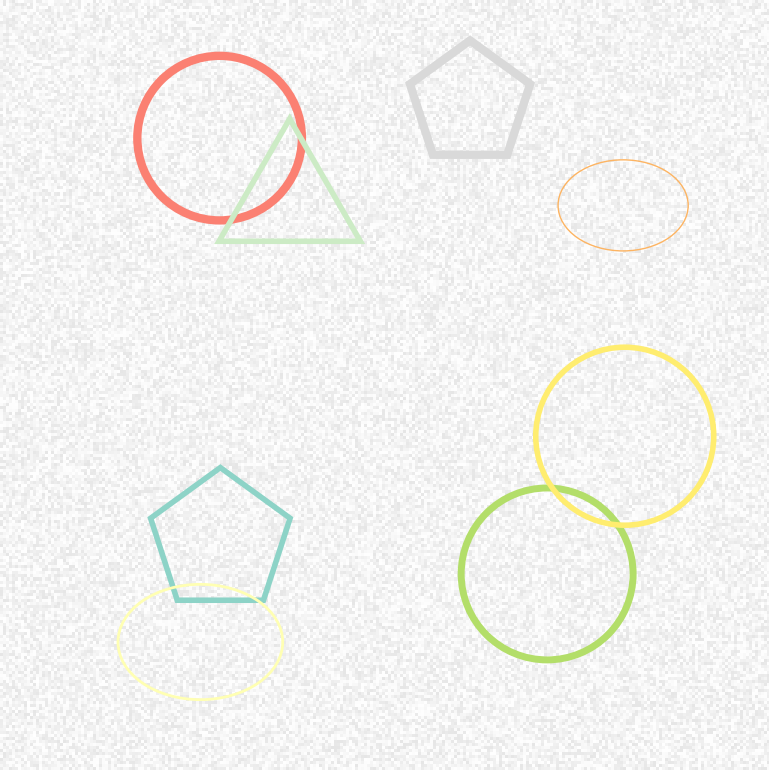[{"shape": "pentagon", "thickness": 2, "radius": 0.48, "center": [0.286, 0.298]}, {"shape": "oval", "thickness": 1, "radius": 0.53, "center": [0.26, 0.166]}, {"shape": "circle", "thickness": 3, "radius": 0.53, "center": [0.285, 0.821]}, {"shape": "oval", "thickness": 0.5, "radius": 0.42, "center": [0.809, 0.733]}, {"shape": "circle", "thickness": 2.5, "radius": 0.56, "center": [0.711, 0.255]}, {"shape": "pentagon", "thickness": 3, "radius": 0.41, "center": [0.61, 0.865]}, {"shape": "triangle", "thickness": 2, "radius": 0.53, "center": [0.376, 0.74]}, {"shape": "circle", "thickness": 2, "radius": 0.58, "center": [0.811, 0.433]}]